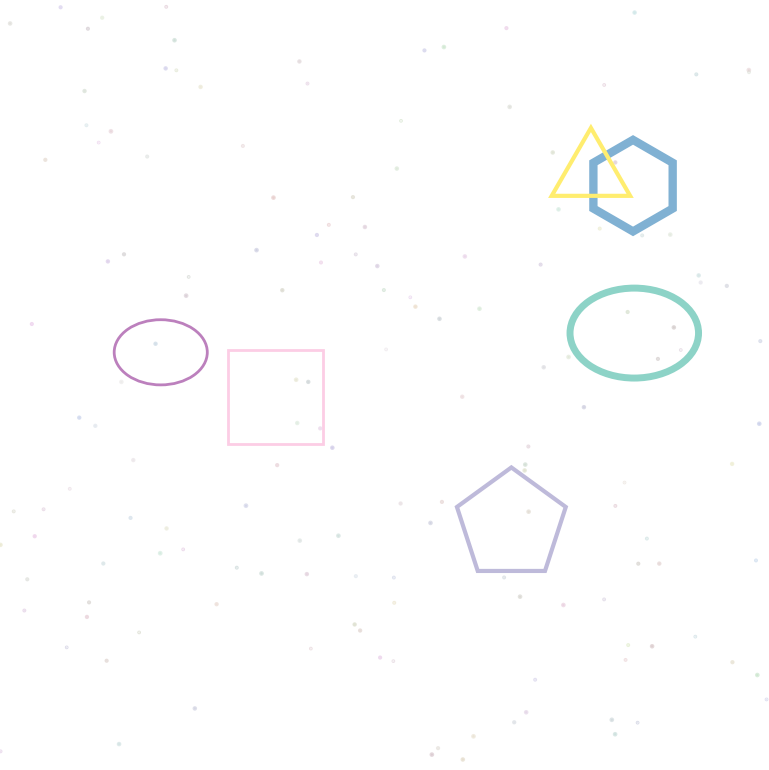[{"shape": "oval", "thickness": 2.5, "radius": 0.42, "center": [0.824, 0.567]}, {"shape": "pentagon", "thickness": 1.5, "radius": 0.37, "center": [0.664, 0.319]}, {"shape": "hexagon", "thickness": 3, "radius": 0.3, "center": [0.822, 0.759]}, {"shape": "square", "thickness": 1, "radius": 0.31, "center": [0.358, 0.484]}, {"shape": "oval", "thickness": 1, "radius": 0.3, "center": [0.209, 0.542]}, {"shape": "triangle", "thickness": 1.5, "radius": 0.29, "center": [0.767, 0.775]}]